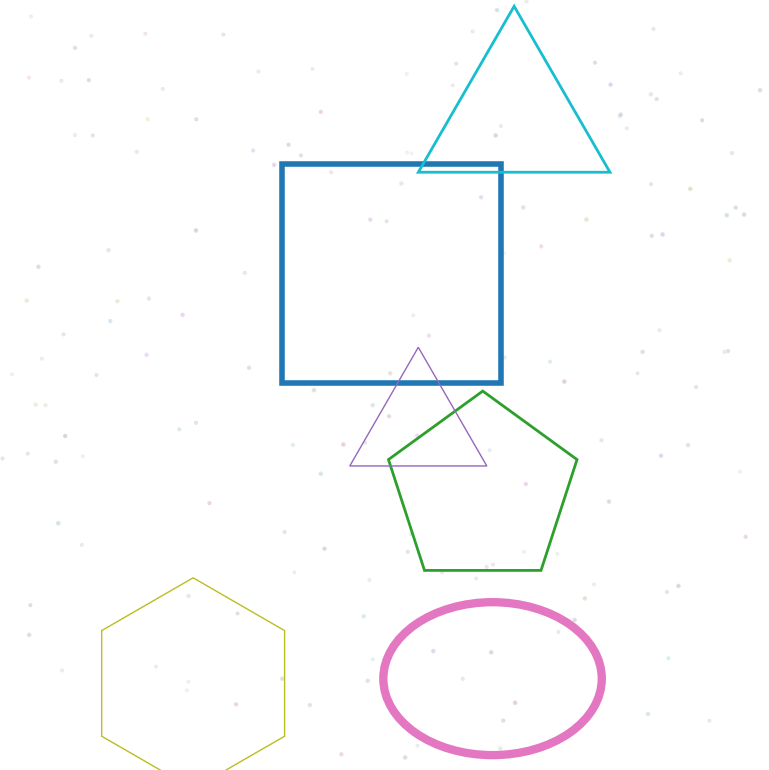[{"shape": "square", "thickness": 2, "radius": 0.71, "center": [0.509, 0.645]}, {"shape": "pentagon", "thickness": 1, "radius": 0.64, "center": [0.627, 0.363]}, {"shape": "triangle", "thickness": 0.5, "radius": 0.51, "center": [0.543, 0.446]}, {"shape": "oval", "thickness": 3, "radius": 0.71, "center": [0.64, 0.119]}, {"shape": "hexagon", "thickness": 0.5, "radius": 0.69, "center": [0.251, 0.112]}, {"shape": "triangle", "thickness": 1, "radius": 0.72, "center": [0.668, 0.848]}]